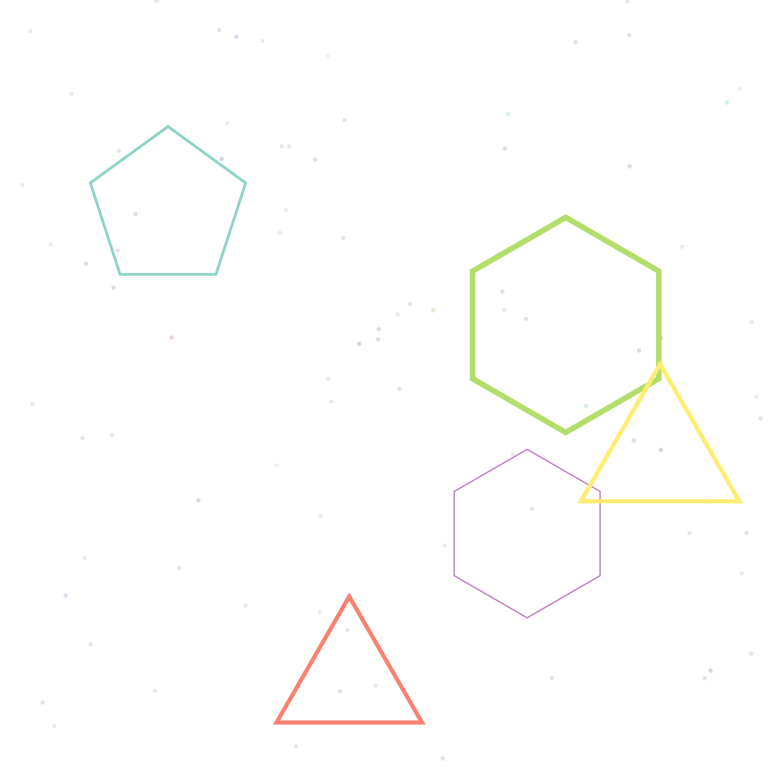[{"shape": "pentagon", "thickness": 1, "radius": 0.53, "center": [0.218, 0.73]}, {"shape": "triangle", "thickness": 1.5, "radius": 0.55, "center": [0.454, 0.116]}, {"shape": "hexagon", "thickness": 2, "radius": 0.7, "center": [0.735, 0.578]}, {"shape": "hexagon", "thickness": 0.5, "radius": 0.55, "center": [0.685, 0.307]}, {"shape": "triangle", "thickness": 1.5, "radius": 0.59, "center": [0.857, 0.408]}]